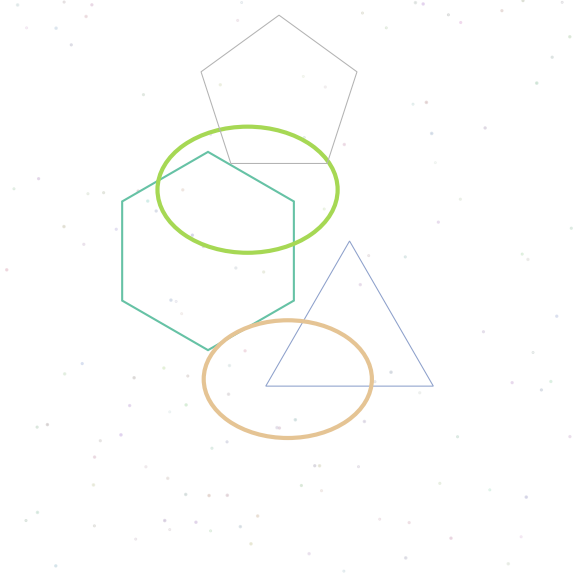[{"shape": "hexagon", "thickness": 1, "radius": 0.86, "center": [0.36, 0.564]}, {"shape": "triangle", "thickness": 0.5, "radius": 0.84, "center": [0.605, 0.414]}, {"shape": "oval", "thickness": 2, "radius": 0.78, "center": [0.429, 0.671]}, {"shape": "oval", "thickness": 2, "radius": 0.73, "center": [0.498, 0.343]}, {"shape": "pentagon", "thickness": 0.5, "radius": 0.71, "center": [0.483, 0.831]}]